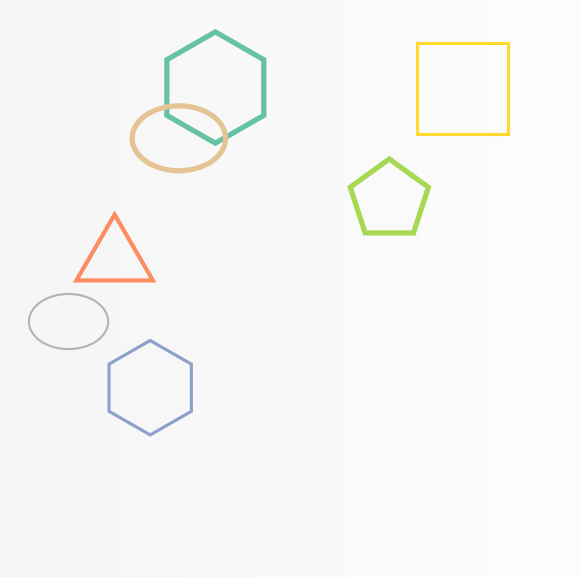[{"shape": "hexagon", "thickness": 2.5, "radius": 0.48, "center": [0.37, 0.848]}, {"shape": "triangle", "thickness": 2, "radius": 0.38, "center": [0.197, 0.552]}, {"shape": "hexagon", "thickness": 1.5, "radius": 0.41, "center": [0.258, 0.328]}, {"shape": "pentagon", "thickness": 2.5, "radius": 0.35, "center": [0.67, 0.653]}, {"shape": "square", "thickness": 1.5, "radius": 0.39, "center": [0.795, 0.846]}, {"shape": "oval", "thickness": 2.5, "radius": 0.4, "center": [0.308, 0.76]}, {"shape": "oval", "thickness": 1, "radius": 0.34, "center": [0.118, 0.442]}]